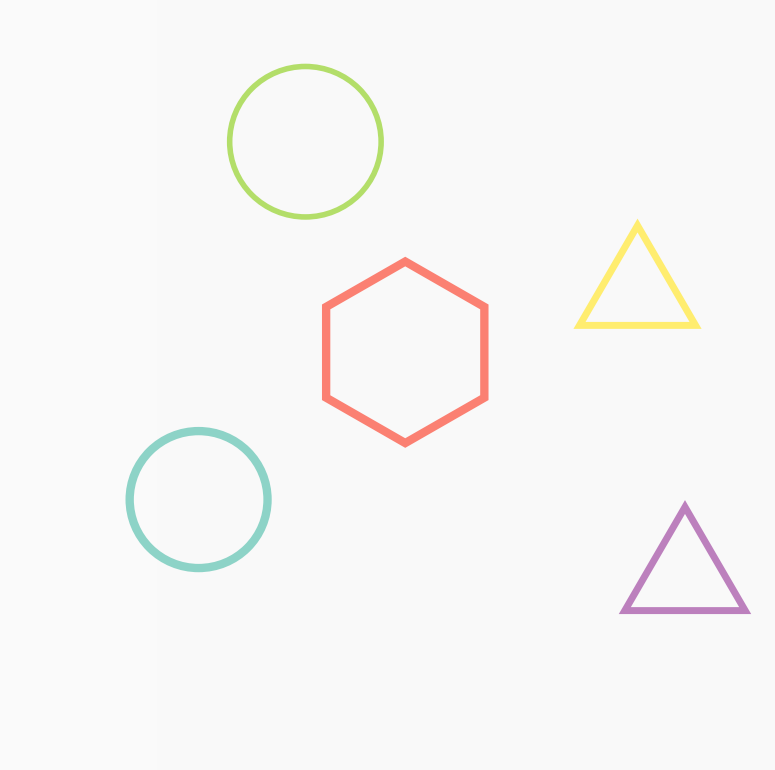[{"shape": "circle", "thickness": 3, "radius": 0.44, "center": [0.256, 0.351]}, {"shape": "hexagon", "thickness": 3, "radius": 0.59, "center": [0.523, 0.542]}, {"shape": "circle", "thickness": 2, "radius": 0.49, "center": [0.394, 0.816]}, {"shape": "triangle", "thickness": 2.5, "radius": 0.45, "center": [0.884, 0.252]}, {"shape": "triangle", "thickness": 2.5, "radius": 0.43, "center": [0.823, 0.621]}]